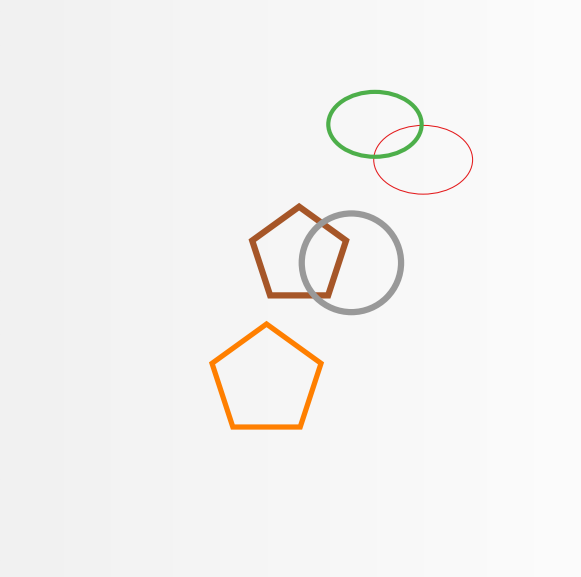[{"shape": "oval", "thickness": 0.5, "radius": 0.43, "center": [0.728, 0.722]}, {"shape": "oval", "thickness": 2, "radius": 0.4, "center": [0.645, 0.784]}, {"shape": "pentagon", "thickness": 2.5, "radius": 0.49, "center": [0.459, 0.339]}, {"shape": "pentagon", "thickness": 3, "radius": 0.42, "center": [0.515, 0.556]}, {"shape": "circle", "thickness": 3, "radius": 0.43, "center": [0.605, 0.544]}]